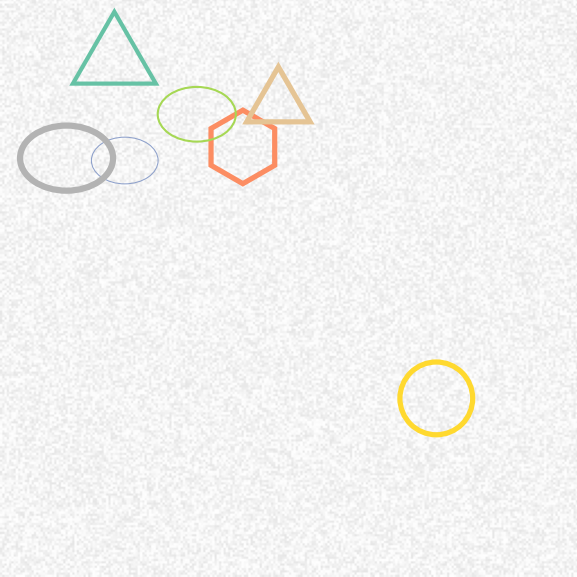[{"shape": "triangle", "thickness": 2, "radius": 0.41, "center": [0.198, 0.896]}, {"shape": "hexagon", "thickness": 2.5, "radius": 0.32, "center": [0.421, 0.745]}, {"shape": "oval", "thickness": 0.5, "radius": 0.29, "center": [0.216, 0.721]}, {"shape": "oval", "thickness": 1, "radius": 0.34, "center": [0.341, 0.801]}, {"shape": "circle", "thickness": 2.5, "radius": 0.32, "center": [0.756, 0.309]}, {"shape": "triangle", "thickness": 2.5, "radius": 0.32, "center": [0.482, 0.82]}, {"shape": "oval", "thickness": 3, "radius": 0.4, "center": [0.115, 0.725]}]